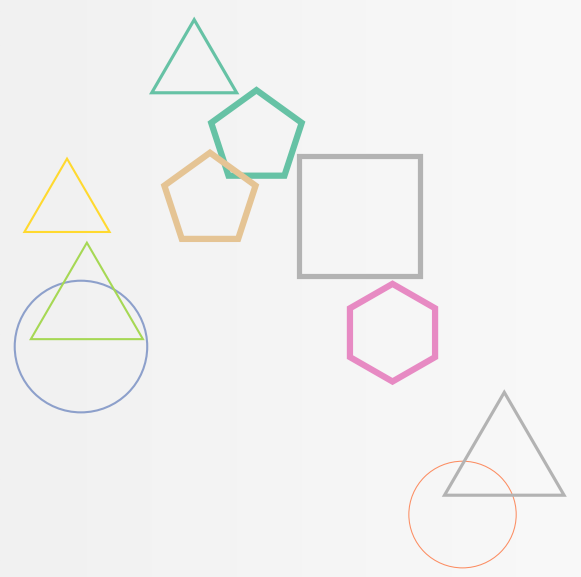[{"shape": "pentagon", "thickness": 3, "radius": 0.41, "center": [0.441, 0.761]}, {"shape": "triangle", "thickness": 1.5, "radius": 0.42, "center": [0.334, 0.881]}, {"shape": "circle", "thickness": 0.5, "radius": 0.46, "center": [0.796, 0.108]}, {"shape": "circle", "thickness": 1, "radius": 0.57, "center": [0.139, 0.399]}, {"shape": "hexagon", "thickness": 3, "radius": 0.42, "center": [0.675, 0.423]}, {"shape": "triangle", "thickness": 1, "radius": 0.56, "center": [0.149, 0.468]}, {"shape": "triangle", "thickness": 1, "radius": 0.42, "center": [0.115, 0.64]}, {"shape": "pentagon", "thickness": 3, "radius": 0.41, "center": [0.361, 0.652]}, {"shape": "triangle", "thickness": 1.5, "radius": 0.59, "center": [0.868, 0.201]}, {"shape": "square", "thickness": 2.5, "radius": 0.52, "center": [0.618, 0.625]}]